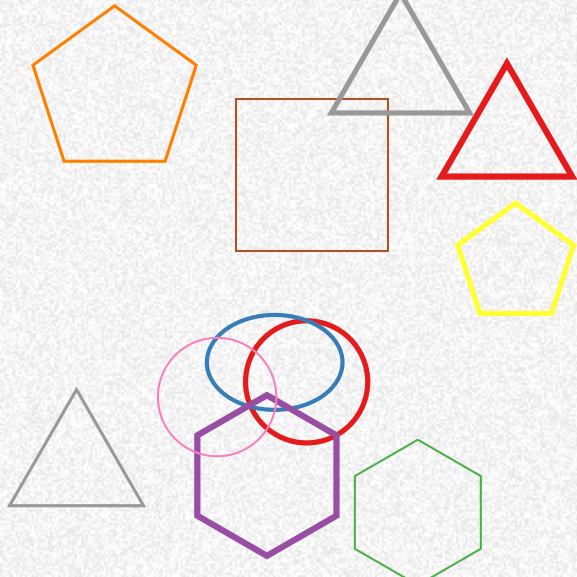[{"shape": "triangle", "thickness": 3, "radius": 0.65, "center": [0.878, 0.759]}, {"shape": "circle", "thickness": 2.5, "radius": 0.53, "center": [0.531, 0.338]}, {"shape": "oval", "thickness": 2, "radius": 0.59, "center": [0.476, 0.372]}, {"shape": "hexagon", "thickness": 1, "radius": 0.63, "center": [0.724, 0.112]}, {"shape": "hexagon", "thickness": 3, "radius": 0.7, "center": [0.462, 0.176]}, {"shape": "pentagon", "thickness": 1.5, "radius": 0.74, "center": [0.198, 0.84]}, {"shape": "pentagon", "thickness": 2.5, "radius": 0.53, "center": [0.893, 0.542]}, {"shape": "square", "thickness": 1, "radius": 0.66, "center": [0.54, 0.697]}, {"shape": "circle", "thickness": 1, "radius": 0.51, "center": [0.376, 0.312]}, {"shape": "triangle", "thickness": 2.5, "radius": 0.69, "center": [0.694, 0.873]}, {"shape": "triangle", "thickness": 1.5, "radius": 0.67, "center": [0.132, 0.19]}]